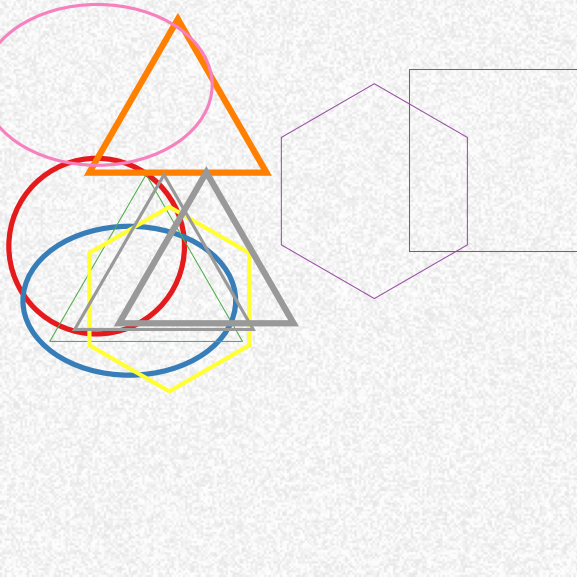[{"shape": "circle", "thickness": 2.5, "radius": 0.76, "center": [0.167, 0.573]}, {"shape": "oval", "thickness": 2.5, "radius": 0.92, "center": [0.224, 0.478]}, {"shape": "triangle", "thickness": 0.5, "radius": 0.96, "center": [0.253, 0.504]}, {"shape": "hexagon", "thickness": 0.5, "radius": 0.93, "center": [0.648, 0.668]}, {"shape": "triangle", "thickness": 3, "radius": 0.89, "center": [0.308, 0.789]}, {"shape": "hexagon", "thickness": 2, "radius": 0.8, "center": [0.293, 0.481]}, {"shape": "square", "thickness": 0.5, "radius": 0.79, "center": [0.866, 0.722]}, {"shape": "oval", "thickness": 1.5, "radius": 0.99, "center": [0.168, 0.852]}, {"shape": "triangle", "thickness": 3, "radius": 0.87, "center": [0.357, 0.526]}, {"shape": "triangle", "thickness": 1.5, "radius": 0.89, "center": [0.284, 0.518]}]